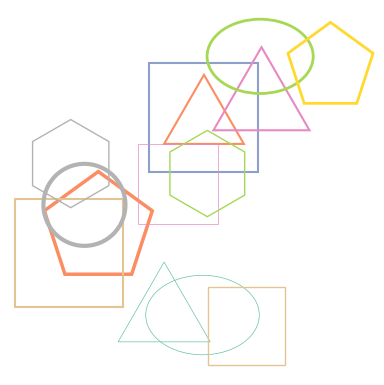[{"shape": "oval", "thickness": 0.5, "radius": 0.74, "center": [0.526, 0.182]}, {"shape": "triangle", "thickness": 0.5, "radius": 0.69, "center": [0.426, 0.181]}, {"shape": "triangle", "thickness": 1.5, "radius": 0.6, "center": [0.53, 0.686]}, {"shape": "pentagon", "thickness": 2.5, "radius": 0.74, "center": [0.255, 0.407]}, {"shape": "square", "thickness": 1.5, "radius": 0.71, "center": [0.528, 0.695]}, {"shape": "square", "thickness": 0.5, "radius": 0.52, "center": [0.462, 0.522]}, {"shape": "triangle", "thickness": 1.5, "radius": 0.72, "center": [0.679, 0.734]}, {"shape": "oval", "thickness": 2, "radius": 0.69, "center": [0.676, 0.854]}, {"shape": "hexagon", "thickness": 1, "radius": 0.56, "center": [0.538, 0.549]}, {"shape": "pentagon", "thickness": 2, "radius": 0.58, "center": [0.858, 0.826]}, {"shape": "square", "thickness": 1, "radius": 0.5, "center": [0.641, 0.153]}, {"shape": "square", "thickness": 1.5, "radius": 0.7, "center": [0.179, 0.342]}, {"shape": "hexagon", "thickness": 1, "radius": 0.57, "center": [0.184, 0.575]}, {"shape": "circle", "thickness": 3, "radius": 0.53, "center": [0.219, 0.468]}]